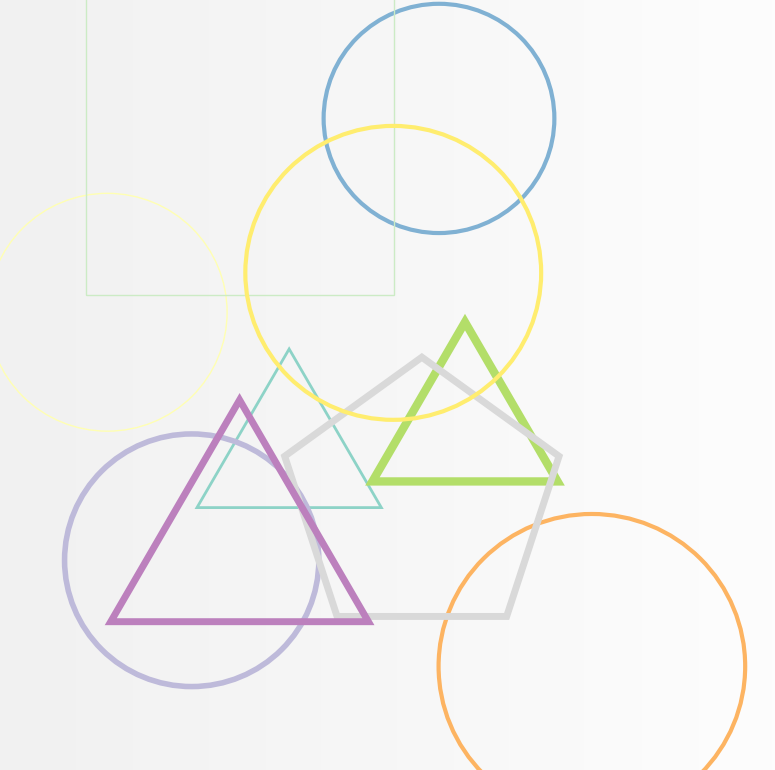[{"shape": "triangle", "thickness": 1, "radius": 0.69, "center": [0.373, 0.409]}, {"shape": "circle", "thickness": 0.5, "radius": 0.77, "center": [0.139, 0.594]}, {"shape": "circle", "thickness": 2, "radius": 0.82, "center": [0.247, 0.272]}, {"shape": "circle", "thickness": 1.5, "radius": 0.74, "center": [0.566, 0.846]}, {"shape": "circle", "thickness": 1.5, "radius": 0.99, "center": [0.764, 0.135]}, {"shape": "triangle", "thickness": 3, "radius": 0.69, "center": [0.6, 0.444]}, {"shape": "pentagon", "thickness": 2.5, "radius": 0.93, "center": [0.544, 0.35]}, {"shape": "triangle", "thickness": 2.5, "radius": 0.96, "center": [0.309, 0.289]}, {"shape": "square", "thickness": 0.5, "radius": 0.99, "center": [0.309, 0.816]}, {"shape": "circle", "thickness": 1.5, "radius": 0.95, "center": [0.507, 0.646]}]